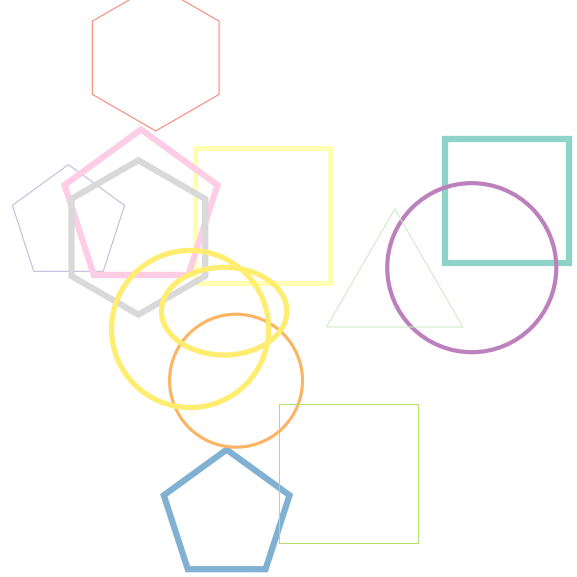[{"shape": "square", "thickness": 3, "radius": 0.54, "center": [0.877, 0.651]}, {"shape": "square", "thickness": 2.5, "radius": 0.58, "center": [0.454, 0.626]}, {"shape": "pentagon", "thickness": 0.5, "radius": 0.51, "center": [0.119, 0.612]}, {"shape": "hexagon", "thickness": 0.5, "radius": 0.63, "center": [0.27, 0.899]}, {"shape": "pentagon", "thickness": 3, "radius": 0.57, "center": [0.392, 0.106]}, {"shape": "circle", "thickness": 1.5, "radius": 0.58, "center": [0.409, 0.34]}, {"shape": "square", "thickness": 0.5, "radius": 0.6, "center": [0.603, 0.179]}, {"shape": "pentagon", "thickness": 3, "radius": 0.7, "center": [0.244, 0.636]}, {"shape": "hexagon", "thickness": 3, "radius": 0.67, "center": [0.24, 0.588]}, {"shape": "circle", "thickness": 2, "radius": 0.73, "center": [0.817, 0.536]}, {"shape": "triangle", "thickness": 0.5, "radius": 0.68, "center": [0.684, 0.501]}, {"shape": "circle", "thickness": 2.5, "radius": 0.68, "center": [0.329, 0.429]}, {"shape": "oval", "thickness": 2.5, "radius": 0.54, "center": [0.388, 0.46]}]